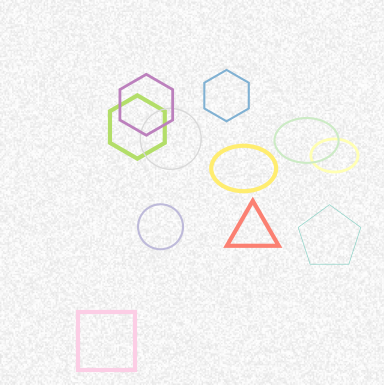[{"shape": "pentagon", "thickness": 0.5, "radius": 0.43, "center": [0.856, 0.383]}, {"shape": "oval", "thickness": 2, "radius": 0.31, "center": [0.869, 0.596]}, {"shape": "circle", "thickness": 1.5, "radius": 0.29, "center": [0.417, 0.411]}, {"shape": "triangle", "thickness": 3, "radius": 0.39, "center": [0.657, 0.401]}, {"shape": "hexagon", "thickness": 1.5, "radius": 0.33, "center": [0.588, 0.752]}, {"shape": "hexagon", "thickness": 3, "radius": 0.41, "center": [0.357, 0.67]}, {"shape": "square", "thickness": 3, "radius": 0.37, "center": [0.277, 0.115]}, {"shape": "circle", "thickness": 1, "radius": 0.4, "center": [0.443, 0.639]}, {"shape": "hexagon", "thickness": 2, "radius": 0.4, "center": [0.38, 0.728]}, {"shape": "oval", "thickness": 1.5, "radius": 0.42, "center": [0.796, 0.635]}, {"shape": "oval", "thickness": 3, "radius": 0.42, "center": [0.633, 0.562]}]